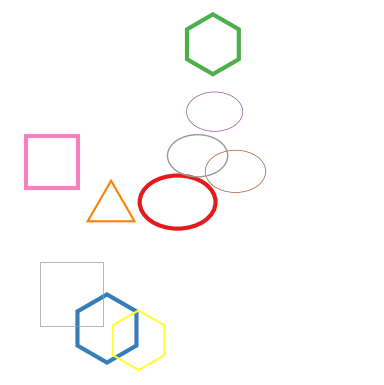[{"shape": "oval", "thickness": 3, "radius": 0.49, "center": [0.461, 0.475]}, {"shape": "hexagon", "thickness": 3, "radius": 0.44, "center": [0.278, 0.147]}, {"shape": "hexagon", "thickness": 3, "radius": 0.39, "center": [0.553, 0.885]}, {"shape": "oval", "thickness": 0.5, "radius": 0.37, "center": [0.558, 0.71]}, {"shape": "triangle", "thickness": 1.5, "radius": 0.35, "center": [0.289, 0.46]}, {"shape": "hexagon", "thickness": 1.5, "radius": 0.39, "center": [0.36, 0.116]}, {"shape": "oval", "thickness": 0.5, "radius": 0.39, "center": [0.612, 0.555]}, {"shape": "square", "thickness": 3, "radius": 0.34, "center": [0.135, 0.579]}, {"shape": "square", "thickness": 0.5, "radius": 0.41, "center": [0.185, 0.237]}, {"shape": "oval", "thickness": 1, "radius": 0.39, "center": [0.513, 0.595]}]